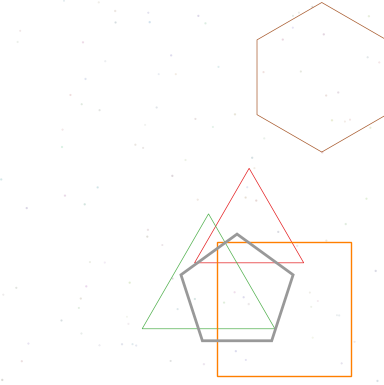[{"shape": "triangle", "thickness": 0.5, "radius": 0.82, "center": [0.647, 0.399]}, {"shape": "triangle", "thickness": 0.5, "radius": 1.0, "center": [0.542, 0.246]}, {"shape": "square", "thickness": 1, "radius": 0.87, "center": [0.737, 0.197]}, {"shape": "hexagon", "thickness": 0.5, "radius": 0.97, "center": [0.836, 0.799]}, {"shape": "pentagon", "thickness": 2, "radius": 0.77, "center": [0.616, 0.239]}]